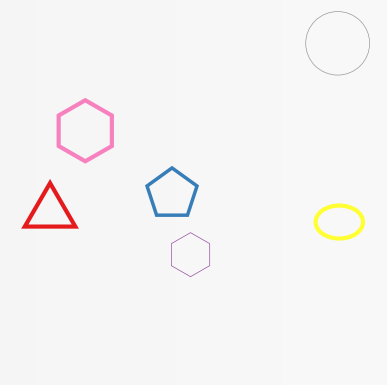[{"shape": "triangle", "thickness": 3, "radius": 0.38, "center": [0.129, 0.449]}, {"shape": "pentagon", "thickness": 2.5, "radius": 0.34, "center": [0.444, 0.496]}, {"shape": "hexagon", "thickness": 0.5, "radius": 0.29, "center": [0.492, 0.339]}, {"shape": "oval", "thickness": 3, "radius": 0.31, "center": [0.876, 0.423]}, {"shape": "hexagon", "thickness": 3, "radius": 0.4, "center": [0.22, 0.66]}, {"shape": "circle", "thickness": 0.5, "radius": 0.41, "center": [0.871, 0.887]}]